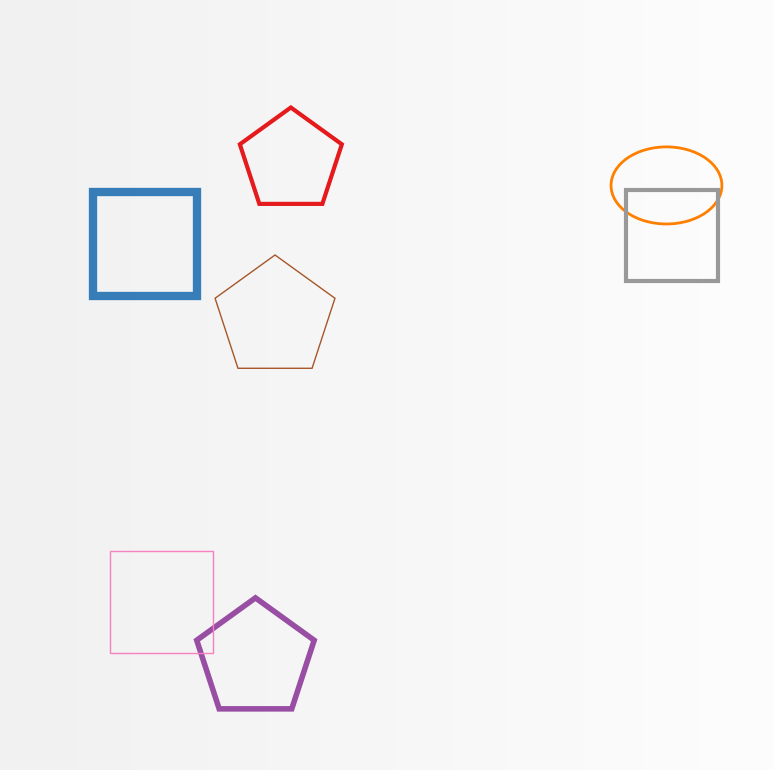[{"shape": "pentagon", "thickness": 1.5, "radius": 0.35, "center": [0.375, 0.791]}, {"shape": "square", "thickness": 3, "radius": 0.34, "center": [0.187, 0.683]}, {"shape": "pentagon", "thickness": 2, "radius": 0.4, "center": [0.33, 0.144]}, {"shape": "oval", "thickness": 1, "radius": 0.36, "center": [0.86, 0.759]}, {"shape": "pentagon", "thickness": 0.5, "radius": 0.41, "center": [0.355, 0.588]}, {"shape": "square", "thickness": 0.5, "radius": 0.33, "center": [0.208, 0.218]}, {"shape": "square", "thickness": 1.5, "radius": 0.3, "center": [0.867, 0.694]}]